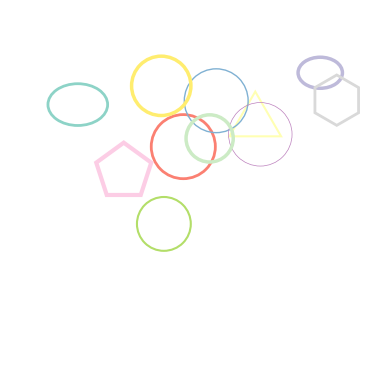[{"shape": "oval", "thickness": 2, "radius": 0.39, "center": [0.202, 0.728]}, {"shape": "triangle", "thickness": 1.5, "radius": 0.39, "center": [0.663, 0.685]}, {"shape": "oval", "thickness": 2.5, "radius": 0.29, "center": [0.832, 0.811]}, {"shape": "circle", "thickness": 2, "radius": 0.42, "center": [0.476, 0.619]}, {"shape": "circle", "thickness": 1, "radius": 0.41, "center": [0.562, 0.738]}, {"shape": "circle", "thickness": 1.5, "radius": 0.35, "center": [0.426, 0.418]}, {"shape": "pentagon", "thickness": 3, "radius": 0.38, "center": [0.321, 0.554]}, {"shape": "hexagon", "thickness": 2, "radius": 0.33, "center": [0.875, 0.74]}, {"shape": "circle", "thickness": 0.5, "radius": 0.41, "center": [0.676, 0.651]}, {"shape": "circle", "thickness": 2.5, "radius": 0.31, "center": [0.545, 0.64]}, {"shape": "circle", "thickness": 2.5, "radius": 0.39, "center": [0.419, 0.777]}]